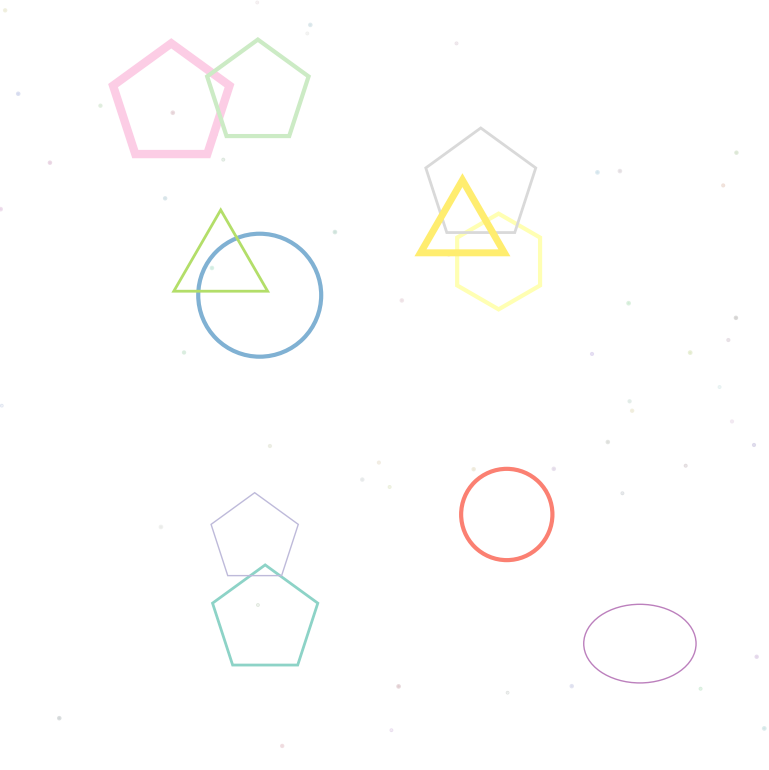[{"shape": "pentagon", "thickness": 1, "radius": 0.36, "center": [0.344, 0.194]}, {"shape": "hexagon", "thickness": 1.5, "radius": 0.31, "center": [0.648, 0.66]}, {"shape": "pentagon", "thickness": 0.5, "radius": 0.3, "center": [0.331, 0.301]}, {"shape": "circle", "thickness": 1.5, "radius": 0.3, "center": [0.658, 0.332]}, {"shape": "circle", "thickness": 1.5, "radius": 0.4, "center": [0.337, 0.617]}, {"shape": "triangle", "thickness": 1, "radius": 0.35, "center": [0.287, 0.657]}, {"shape": "pentagon", "thickness": 3, "radius": 0.4, "center": [0.222, 0.864]}, {"shape": "pentagon", "thickness": 1, "radius": 0.38, "center": [0.624, 0.759]}, {"shape": "oval", "thickness": 0.5, "radius": 0.36, "center": [0.831, 0.164]}, {"shape": "pentagon", "thickness": 1.5, "radius": 0.35, "center": [0.335, 0.879]}, {"shape": "triangle", "thickness": 2.5, "radius": 0.31, "center": [0.601, 0.703]}]